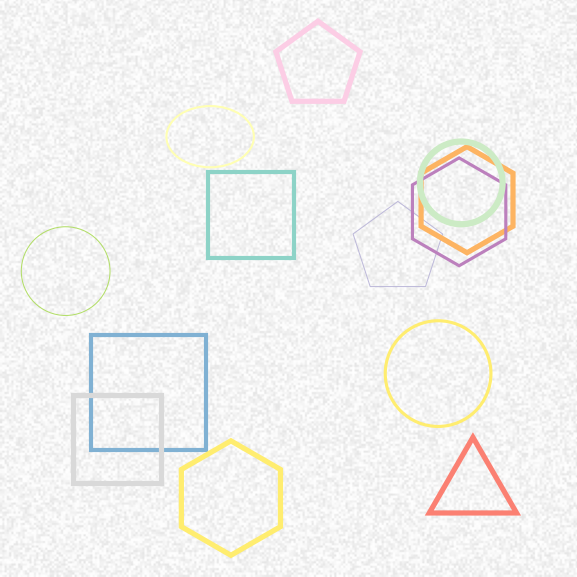[{"shape": "square", "thickness": 2, "radius": 0.37, "center": [0.434, 0.627]}, {"shape": "oval", "thickness": 1, "radius": 0.38, "center": [0.364, 0.762]}, {"shape": "pentagon", "thickness": 0.5, "radius": 0.41, "center": [0.689, 0.569]}, {"shape": "triangle", "thickness": 2.5, "radius": 0.44, "center": [0.819, 0.155]}, {"shape": "square", "thickness": 2, "radius": 0.5, "center": [0.257, 0.32]}, {"shape": "hexagon", "thickness": 2.5, "radius": 0.46, "center": [0.809, 0.653]}, {"shape": "circle", "thickness": 0.5, "radius": 0.38, "center": [0.114, 0.53]}, {"shape": "pentagon", "thickness": 2.5, "radius": 0.38, "center": [0.551, 0.886]}, {"shape": "square", "thickness": 2.5, "radius": 0.38, "center": [0.202, 0.239]}, {"shape": "hexagon", "thickness": 1.5, "radius": 0.47, "center": [0.795, 0.632]}, {"shape": "circle", "thickness": 3, "radius": 0.36, "center": [0.799, 0.682]}, {"shape": "circle", "thickness": 1.5, "radius": 0.46, "center": [0.759, 0.352]}, {"shape": "hexagon", "thickness": 2.5, "radius": 0.5, "center": [0.4, 0.137]}]